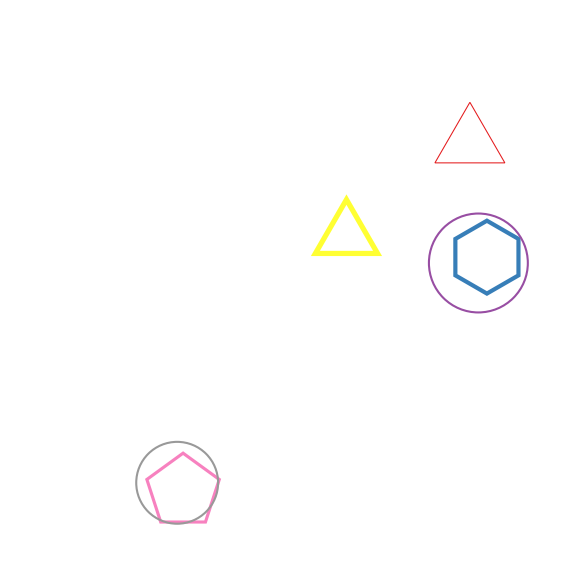[{"shape": "triangle", "thickness": 0.5, "radius": 0.35, "center": [0.814, 0.752]}, {"shape": "hexagon", "thickness": 2, "radius": 0.32, "center": [0.843, 0.554]}, {"shape": "circle", "thickness": 1, "radius": 0.43, "center": [0.828, 0.544]}, {"shape": "triangle", "thickness": 2.5, "radius": 0.31, "center": [0.6, 0.591]}, {"shape": "pentagon", "thickness": 1.5, "radius": 0.33, "center": [0.317, 0.149]}, {"shape": "circle", "thickness": 1, "radius": 0.35, "center": [0.307, 0.163]}]